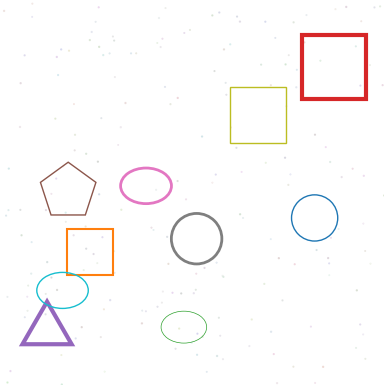[{"shape": "circle", "thickness": 1, "radius": 0.3, "center": [0.817, 0.434]}, {"shape": "square", "thickness": 1.5, "radius": 0.3, "center": [0.234, 0.346]}, {"shape": "oval", "thickness": 0.5, "radius": 0.3, "center": [0.478, 0.15]}, {"shape": "square", "thickness": 3, "radius": 0.42, "center": [0.867, 0.825]}, {"shape": "triangle", "thickness": 3, "radius": 0.37, "center": [0.122, 0.143]}, {"shape": "pentagon", "thickness": 1, "radius": 0.38, "center": [0.177, 0.503]}, {"shape": "oval", "thickness": 2, "radius": 0.33, "center": [0.379, 0.517]}, {"shape": "circle", "thickness": 2, "radius": 0.33, "center": [0.511, 0.38]}, {"shape": "square", "thickness": 1, "radius": 0.36, "center": [0.671, 0.702]}, {"shape": "oval", "thickness": 1, "radius": 0.33, "center": [0.162, 0.246]}]